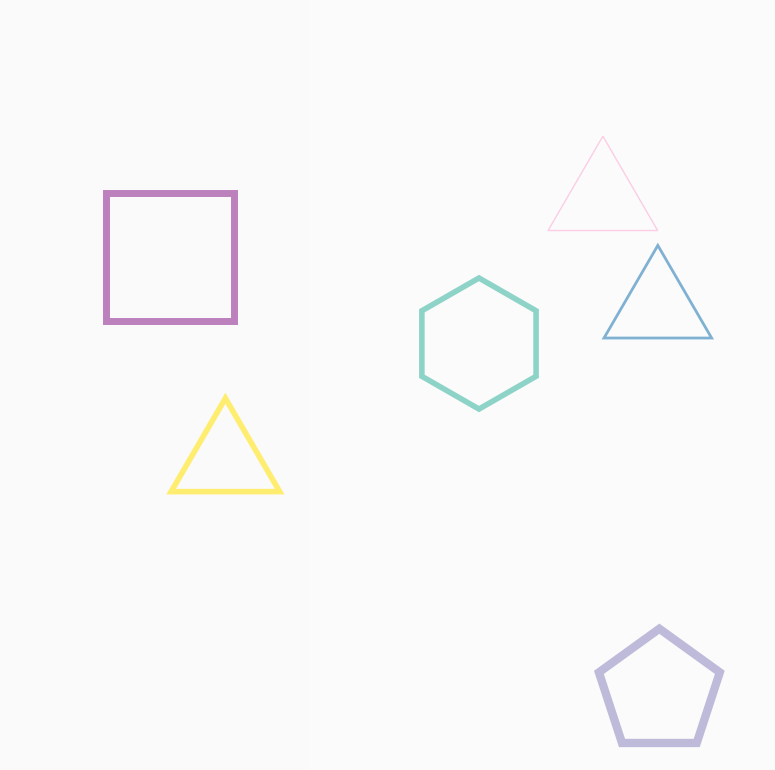[{"shape": "hexagon", "thickness": 2, "radius": 0.43, "center": [0.618, 0.554]}, {"shape": "pentagon", "thickness": 3, "radius": 0.41, "center": [0.851, 0.101]}, {"shape": "triangle", "thickness": 1, "radius": 0.4, "center": [0.849, 0.601]}, {"shape": "triangle", "thickness": 0.5, "radius": 0.41, "center": [0.778, 0.741]}, {"shape": "square", "thickness": 2.5, "radius": 0.42, "center": [0.219, 0.666]}, {"shape": "triangle", "thickness": 2, "radius": 0.4, "center": [0.291, 0.402]}]